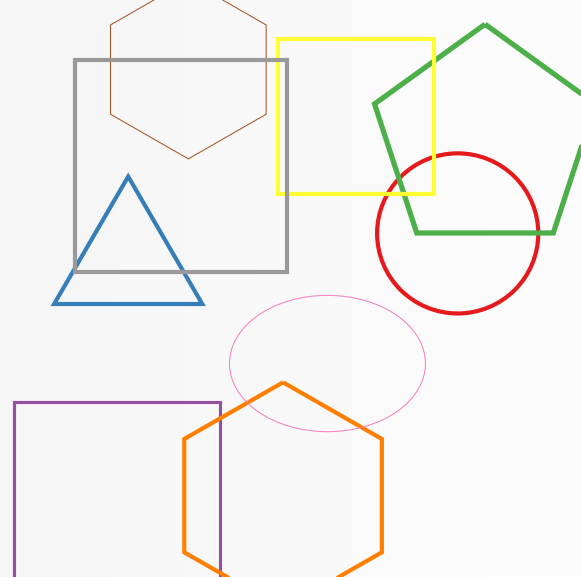[{"shape": "circle", "thickness": 2, "radius": 0.69, "center": [0.787, 0.595]}, {"shape": "triangle", "thickness": 2, "radius": 0.74, "center": [0.221, 0.546]}, {"shape": "pentagon", "thickness": 2.5, "radius": 1.0, "center": [0.834, 0.757]}, {"shape": "square", "thickness": 1.5, "radius": 0.89, "center": [0.201, 0.126]}, {"shape": "hexagon", "thickness": 2, "radius": 0.98, "center": [0.487, 0.141]}, {"shape": "square", "thickness": 2, "radius": 0.67, "center": [0.612, 0.797]}, {"shape": "hexagon", "thickness": 0.5, "radius": 0.77, "center": [0.324, 0.879]}, {"shape": "oval", "thickness": 0.5, "radius": 0.84, "center": [0.563, 0.37]}, {"shape": "square", "thickness": 2, "radius": 0.92, "center": [0.311, 0.711]}]